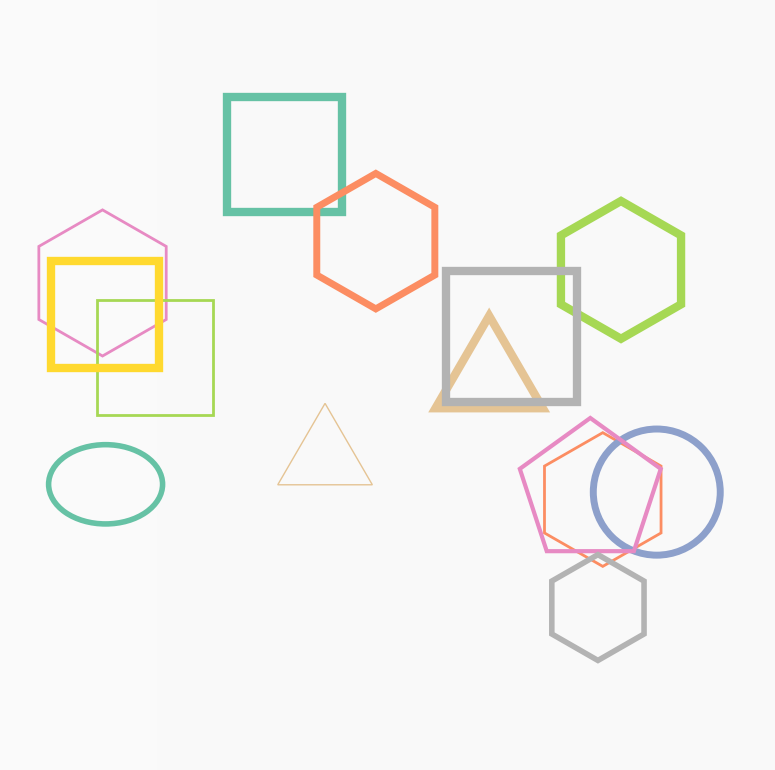[{"shape": "square", "thickness": 3, "radius": 0.37, "center": [0.367, 0.8]}, {"shape": "oval", "thickness": 2, "radius": 0.37, "center": [0.136, 0.371]}, {"shape": "hexagon", "thickness": 2.5, "radius": 0.44, "center": [0.485, 0.687]}, {"shape": "hexagon", "thickness": 1, "radius": 0.43, "center": [0.778, 0.351]}, {"shape": "circle", "thickness": 2.5, "radius": 0.41, "center": [0.847, 0.361]}, {"shape": "hexagon", "thickness": 1, "radius": 0.47, "center": [0.132, 0.633]}, {"shape": "pentagon", "thickness": 1.5, "radius": 0.48, "center": [0.762, 0.362]}, {"shape": "square", "thickness": 1, "radius": 0.37, "center": [0.2, 0.535]}, {"shape": "hexagon", "thickness": 3, "radius": 0.45, "center": [0.801, 0.65]}, {"shape": "square", "thickness": 3, "radius": 0.35, "center": [0.136, 0.591]}, {"shape": "triangle", "thickness": 3, "radius": 0.4, "center": [0.631, 0.51]}, {"shape": "triangle", "thickness": 0.5, "radius": 0.35, "center": [0.419, 0.406]}, {"shape": "square", "thickness": 3, "radius": 0.42, "center": [0.66, 0.563]}, {"shape": "hexagon", "thickness": 2, "radius": 0.34, "center": [0.772, 0.211]}]